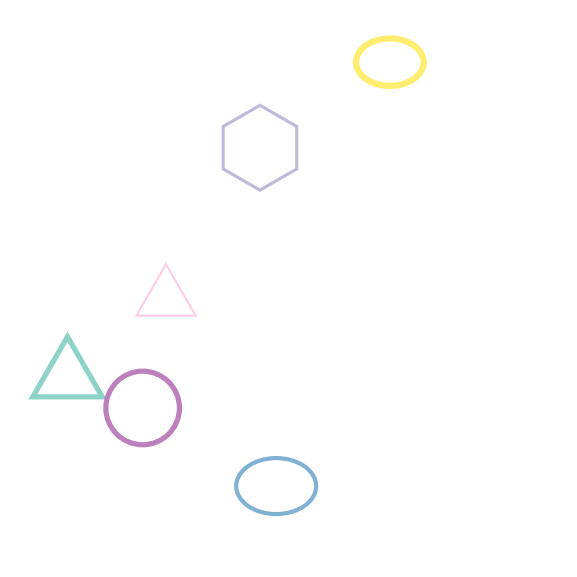[{"shape": "triangle", "thickness": 2.5, "radius": 0.35, "center": [0.117, 0.347]}, {"shape": "hexagon", "thickness": 1.5, "radius": 0.37, "center": [0.45, 0.743]}, {"shape": "oval", "thickness": 2, "radius": 0.35, "center": [0.478, 0.157]}, {"shape": "triangle", "thickness": 1, "radius": 0.3, "center": [0.287, 0.482]}, {"shape": "circle", "thickness": 2.5, "radius": 0.32, "center": [0.247, 0.293]}, {"shape": "oval", "thickness": 3, "radius": 0.29, "center": [0.675, 0.891]}]